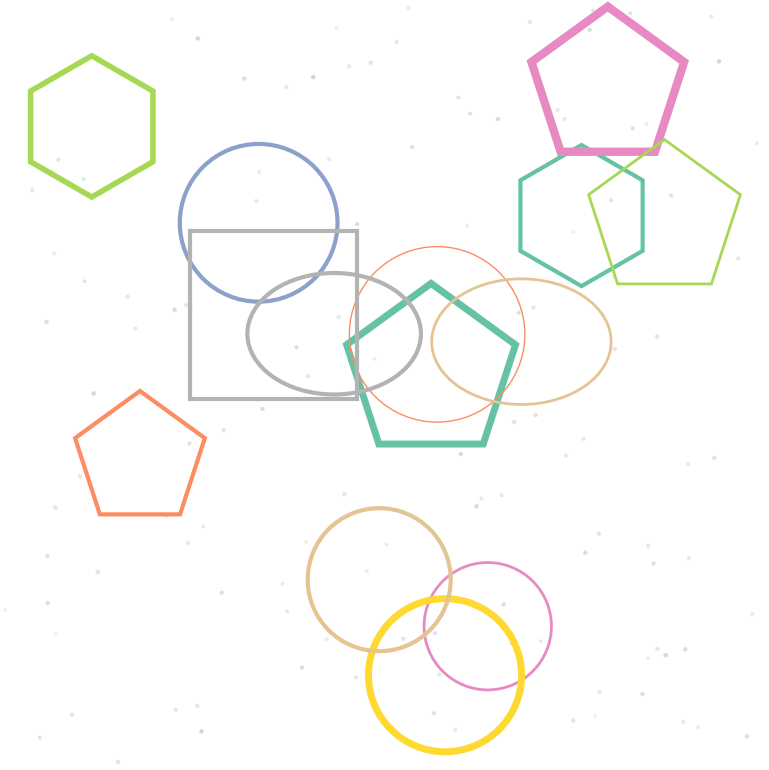[{"shape": "hexagon", "thickness": 1.5, "radius": 0.46, "center": [0.755, 0.72]}, {"shape": "pentagon", "thickness": 2.5, "radius": 0.58, "center": [0.56, 0.517]}, {"shape": "pentagon", "thickness": 1.5, "radius": 0.44, "center": [0.182, 0.404]}, {"shape": "circle", "thickness": 0.5, "radius": 0.57, "center": [0.568, 0.566]}, {"shape": "circle", "thickness": 1.5, "radius": 0.51, "center": [0.336, 0.711]}, {"shape": "circle", "thickness": 1, "radius": 0.41, "center": [0.633, 0.187]}, {"shape": "pentagon", "thickness": 3, "radius": 0.52, "center": [0.789, 0.887]}, {"shape": "pentagon", "thickness": 1, "radius": 0.52, "center": [0.863, 0.715]}, {"shape": "hexagon", "thickness": 2, "radius": 0.46, "center": [0.119, 0.836]}, {"shape": "circle", "thickness": 2.5, "radius": 0.5, "center": [0.578, 0.123]}, {"shape": "oval", "thickness": 1, "radius": 0.58, "center": [0.677, 0.556]}, {"shape": "circle", "thickness": 1.5, "radius": 0.46, "center": [0.493, 0.247]}, {"shape": "oval", "thickness": 1.5, "radius": 0.56, "center": [0.434, 0.567]}, {"shape": "square", "thickness": 1.5, "radius": 0.54, "center": [0.355, 0.591]}]